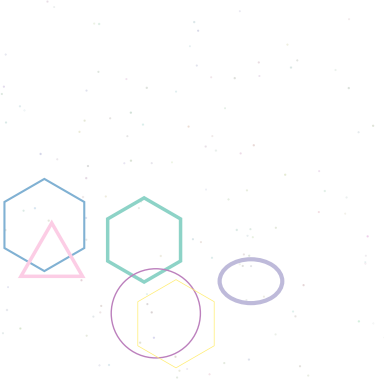[{"shape": "hexagon", "thickness": 2.5, "radius": 0.55, "center": [0.374, 0.377]}, {"shape": "oval", "thickness": 3, "radius": 0.41, "center": [0.652, 0.27]}, {"shape": "hexagon", "thickness": 1.5, "radius": 0.6, "center": [0.115, 0.416]}, {"shape": "triangle", "thickness": 2.5, "radius": 0.46, "center": [0.134, 0.328]}, {"shape": "circle", "thickness": 1, "radius": 0.58, "center": [0.405, 0.186]}, {"shape": "hexagon", "thickness": 0.5, "radius": 0.57, "center": [0.457, 0.159]}]